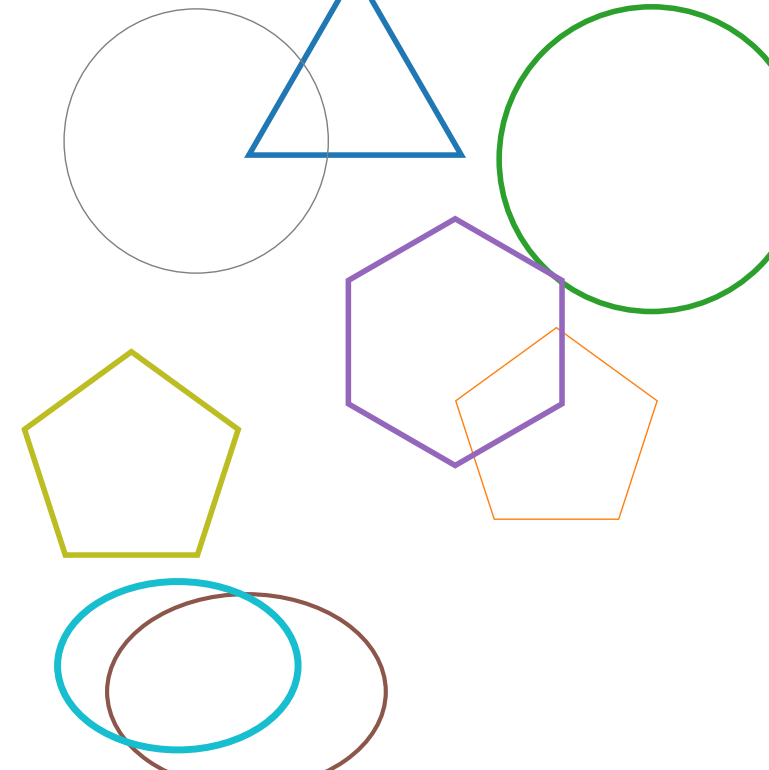[{"shape": "triangle", "thickness": 2, "radius": 0.8, "center": [0.461, 0.878]}, {"shape": "pentagon", "thickness": 0.5, "radius": 0.69, "center": [0.723, 0.437]}, {"shape": "circle", "thickness": 2, "radius": 0.99, "center": [0.846, 0.793]}, {"shape": "hexagon", "thickness": 2, "radius": 0.8, "center": [0.591, 0.556]}, {"shape": "oval", "thickness": 1.5, "radius": 0.9, "center": [0.32, 0.102]}, {"shape": "circle", "thickness": 0.5, "radius": 0.86, "center": [0.255, 0.817]}, {"shape": "pentagon", "thickness": 2, "radius": 0.73, "center": [0.171, 0.397]}, {"shape": "oval", "thickness": 2.5, "radius": 0.78, "center": [0.231, 0.135]}]